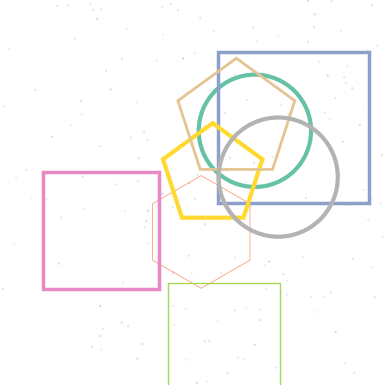[{"shape": "circle", "thickness": 3, "radius": 0.73, "center": [0.662, 0.66]}, {"shape": "hexagon", "thickness": 0.5, "radius": 0.73, "center": [0.523, 0.398]}, {"shape": "square", "thickness": 2.5, "radius": 0.98, "center": [0.763, 0.669]}, {"shape": "square", "thickness": 2.5, "radius": 0.76, "center": [0.262, 0.401]}, {"shape": "square", "thickness": 1, "radius": 0.73, "center": [0.582, 0.12]}, {"shape": "pentagon", "thickness": 3, "radius": 0.68, "center": [0.552, 0.544]}, {"shape": "pentagon", "thickness": 2, "radius": 0.8, "center": [0.614, 0.689]}, {"shape": "circle", "thickness": 3, "radius": 0.77, "center": [0.723, 0.54]}]